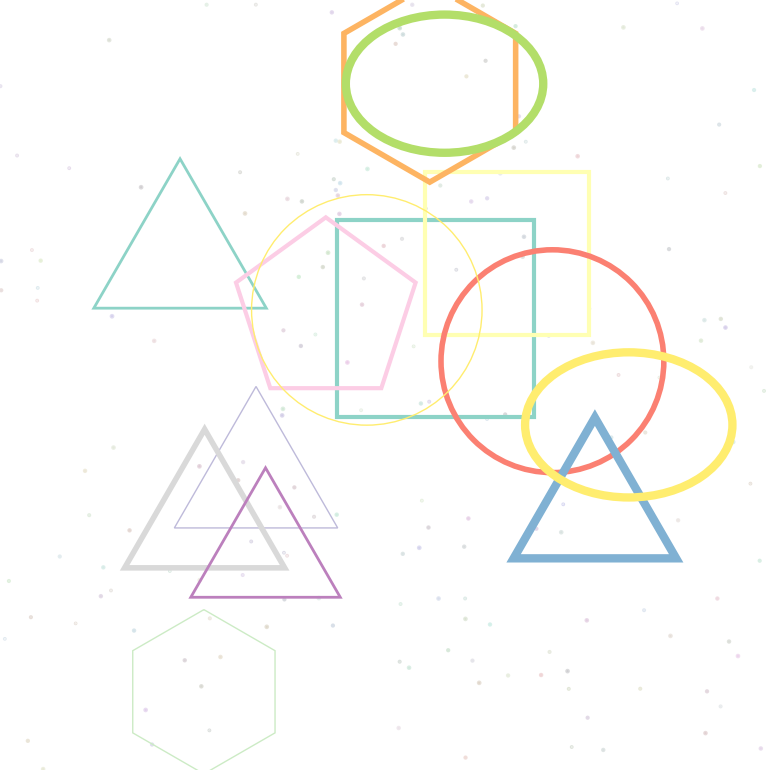[{"shape": "square", "thickness": 1.5, "radius": 0.64, "center": [0.566, 0.586]}, {"shape": "triangle", "thickness": 1, "radius": 0.65, "center": [0.234, 0.664]}, {"shape": "square", "thickness": 1.5, "radius": 0.53, "center": [0.658, 0.671]}, {"shape": "triangle", "thickness": 0.5, "radius": 0.61, "center": [0.333, 0.376]}, {"shape": "circle", "thickness": 2, "radius": 0.72, "center": [0.717, 0.531]}, {"shape": "triangle", "thickness": 3, "radius": 0.61, "center": [0.773, 0.336]}, {"shape": "hexagon", "thickness": 2, "radius": 0.64, "center": [0.558, 0.892]}, {"shape": "oval", "thickness": 3, "radius": 0.64, "center": [0.577, 0.891]}, {"shape": "pentagon", "thickness": 1.5, "radius": 0.61, "center": [0.423, 0.595]}, {"shape": "triangle", "thickness": 2, "radius": 0.6, "center": [0.266, 0.323]}, {"shape": "triangle", "thickness": 1, "radius": 0.56, "center": [0.345, 0.28]}, {"shape": "hexagon", "thickness": 0.5, "radius": 0.53, "center": [0.265, 0.102]}, {"shape": "oval", "thickness": 3, "radius": 0.67, "center": [0.817, 0.448]}, {"shape": "circle", "thickness": 0.5, "radius": 0.75, "center": [0.476, 0.598]}]